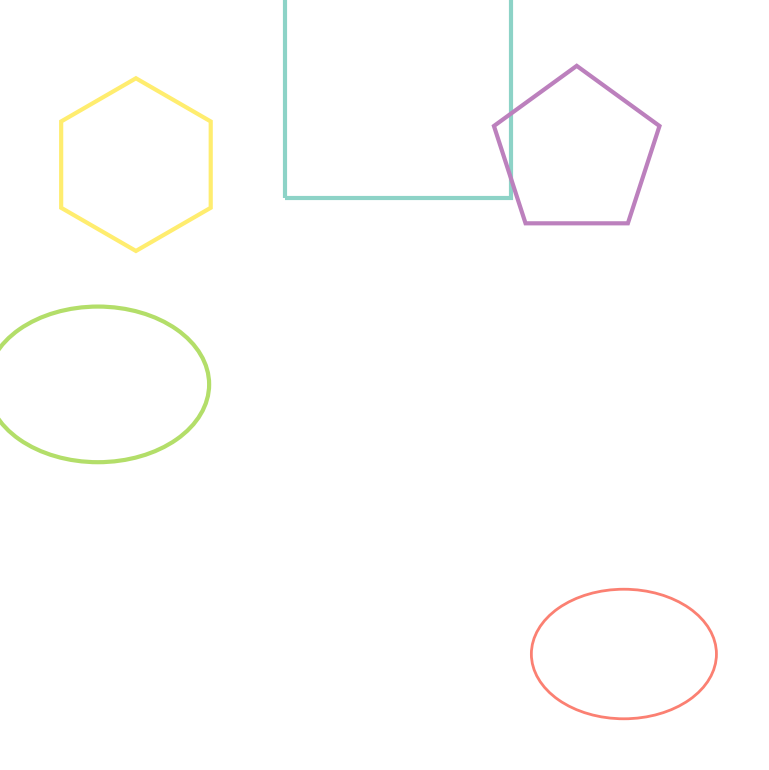[{"shape": "square", "thickness": 1.5, "radius": 0.73, "center": [0.517, 0.889]}, {"shape": "oval", "thickness": 1, "radius": 0.6, "center": [0.81, 0.151]}, {"shape": "oval", "thickness": 1.5, "radius": 0.72, "center": [0.127, 0.501]}, {"shape": "pentagon", "thickness": 1.5, "radius": 0.57, "center": [0.749, 0.801]}, {"shape": "hexagon", "thickness": 1.5, "radius": 0.56, "center": [0.177, 0.786]}]